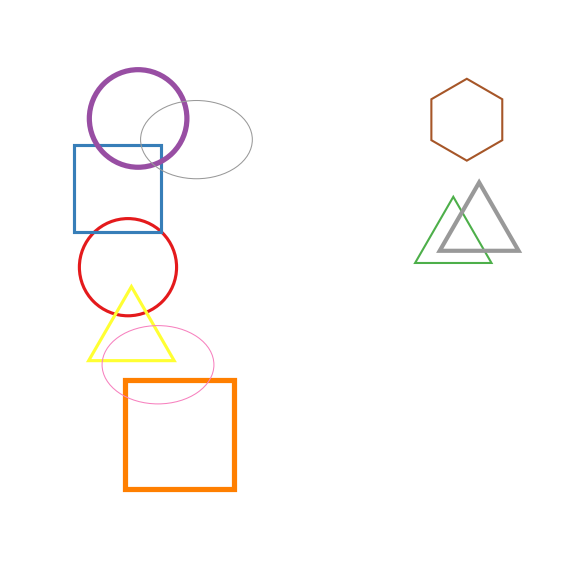[{"shape": "circle", "thickness": 1.5, "radius": 0.42, "center": [0.222, 0.536]}, {"shape": "square", "thickness": 1.5, "radius": 0.38, "center": [0.203, 0.672]}, {"shape": "triangle", "thickness": 1, "radius": 0.38, "center": [0.785, 0.582]}, {"shape": "circle", "thickness": 2.5, "radius": 0.42, "center": [0.239, 0.794]}, {"shape": "square", "thickness": 2.5, "radius": 0.47, "center": [0.311, 0.247]}, {"shape": "triangle", "thickness": 1.5, "radius": 0.43, "center": [0.228, 0.417]}, {"shape": "hexagon", "thickness": 1, "radius": 0.35, "center": [0.808, 0.792]}, {"shape": "oval", "thickness": 0.5, "radius": 0.48, "center": [0.274, 0.368]}, {"shape": "triangle", "thickness": 2, "radius": 0.39, "center": [0.83, 0.604]}, {"shape": "oval", "thickness": 0.5, "radius": 0.48, "center": [0.34, 0.757]}]